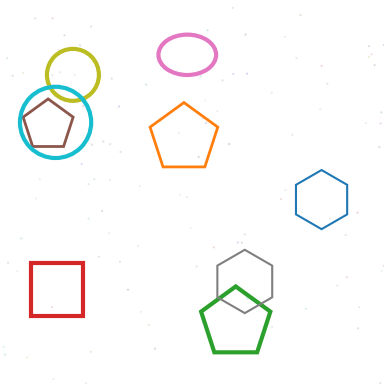[{"shape": "hexagon", "thickness": 1.5, "radius": 0.38, "center": [0.835, 0.482]}, {"shape": "pentagon", "thickness": 2, "radius": 0.46, "center": [0.478, 0.641]}, {"shape": "pentagon", "thickness": 3, "radius": 0.47, "center": [0.612, 0.161]}, {"shape": "square", "thickness": 3, "radius": 0.34, "center": [0.148, 0.248]}, {"shape": "pentagon", "thickness": 2, "radius": 0.34, "center": [0.125, 0.675]}, {"shape": "oval", "thickness": 3, "radius": 0.37, "center": [0.486, 0.858]}, {"shape": "hexagon", "thickness": 1.5, "radius": 0.41, "center": [0.636, 0.269]}, {"shape": "circle", "thickness": 3, "radius": 0.34, "center": [0.189, 0.806]}, {"shape": "circle", "thickness": 3, "radius": 0.46, "center": [0.144, 0.682]}]